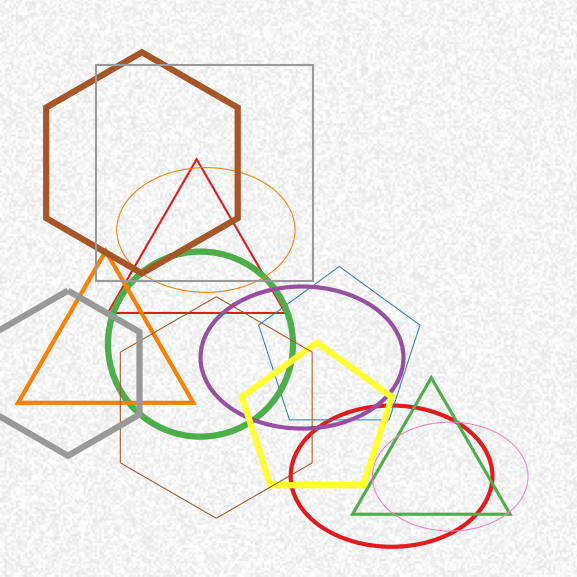[{"shape": "oval", "thickness": 2, "radius": 0.87, "center": [0.678, 0.175]}, {"shape": "triangle", "thickness": 1, "radius": 0.89, "center": [0.341, 0.546]}, {"shape": "pentagon", "thickness": 0.5, "radius": 0.73, "center": [0.588, 0.391]}, {"shape": "circle", "thickness": 3, "radius": 0.8, "center": [0.347, 0.403]}, {"shape": "triangle", "thickness": 1.5, "radius": 0.79, "center": [0.747, 0.187]}, {"shape": "oval", "thickness": 2, "radius": 0.88, "center": [0.523, 0.38]}, {"shape": "triangle", "thickness": 2, "radius": 0.88, "center": [0.183, 0.389]}, {"shape": "oval", "thickness": 0.5, "radius": 0.77, "center": [0.357, 0.601]}, {"shape": "pentagon", "thickness": 3, "radius": 0.68, "center": [0.549, 0.269]}, {"shape": "hexagon", "thickness": 3, "radius": 0.96, "center": [0.246, 0.717]}, {"shape": "hexagon", "thickness": 0.5, "radius": 0.96, "center": [0.374, 0.293]}, {"shape": "oval", "thickness": 0.5, "radius": 0.67, "center": [0.78, 0.174]}, {"shape": "square", "thickness": 1, "radius": 0.94, "center": [0.354, 0.699]}, {"shape": "hexagon", "thickness": 3, "radius": 0.71, "center": [0.118, 0.353]}]